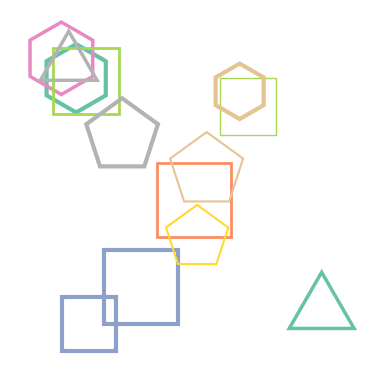[{"shape": "hexagon", "thickness": 3, "radius": 0.44, "center": [0.198, 0.797]}, {"shape": "triangle", "thickness": 2.5, "radius": 0.49, "center": [0.835, 0.196]}, {"shape": "square", "thickness": 2, "radius": 0.48, "center": [0.505, 0.48]}, {"shape": "square", "thickness": 3, "radius": 0.35, "center": [0.232, 0.159]}, {"shape": "square", "thickness": 3, "radius": 0.48, "center": [0.366, 0.254]}, {"shape": "hexagon", "thickness": 2.5, "radius": 0.47, "center": [0.159, 0.849]}, {"shape": "square", "thickness": 1, "radius": 0.37, "center": [0.644, 0.723]}, {"shape": "square", "thickness": 2, "radius": 0.43, "center": [0.224, 0.789]}, {"shape": "pentagon", "thickness": 1.5, "radius": 0.43, "center": [0.512, 0.383]}, {"shape": "pentagon", "thickness": 1.5, "radius": 0.5, "center": [0.537, 0.557]}, {"shape": "hexagon", "thickness": 3, "radius": 0.36, "center": [0.623, 0.763]}, {"shape": "triangle", "thickness": 2.5, "radius": 0.42, "center": [0.179, 0.834]}, {"shape": "pentagon", "thickness": 3, "radius": 0.49, "center": [0.317, 0.647]}]